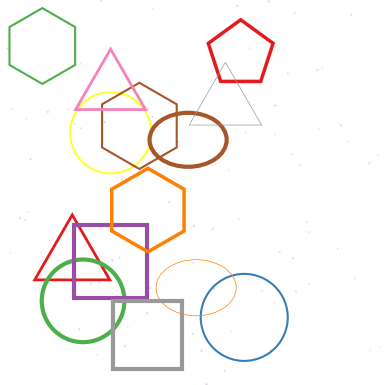[{"shape": "triangle", "thickness": 2, "radius": 0.56, "center": [0.188, 0.329]}, {"shape": "pentagon", "thickness": 2.5, "radius": 0.44, "center": [0.625, 0.86]}, {"shape": "circle", "thickness": 1.5, "radius": 0.56, "center": [0.634, 0.176]}, {"shape": "hexagon", "thickness": 1.5, "radius": 0.49, "center": [0.11, 0.881]}, {"shape": "circle", "thickness": 3, "radius": 0.54, "center": [0.216, 0.219]}, {"shape": "square", "thickness": 3, "radius": 0.48, "center": [0.286, 0.321]}, {"shape": "oval", "thickness": 0.5, "radius": 0.52, "center": [0.509, 0.253]}, {"shape": "hexagon", "thickness": 2.5, "radius": 0.54, "center": [0.384, 0.454]}, {"shape": "circle", "thickness": 1.5, "radius": 0.53, "center": [0.288, 0.655]}, {"shape": "oval", "thickness": 3, "radius": 0.5, "center": [0.489, 0.637]}, {"shape": "hexagon", "thickness": 1.5, "radius": 0.56, "center": [0.362, 0.673]}, {"shape": "triangle", "thickness": 2, "radius": 0.52, "center": [0.287, 0.768]}, {"shape": "square", "thickness": 3, "radius": 0.45, "center": [0.384, 0.13]}, {"shape": "triangle", "thickness": 0.5, "radius": 0.54, "center": [0.585, 0.73]}]